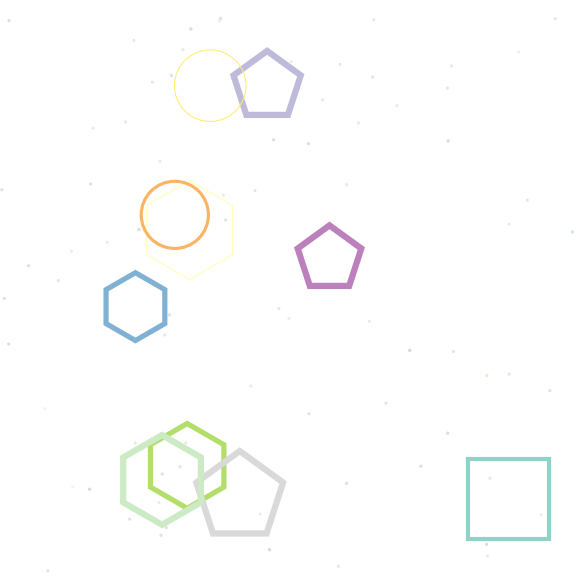[{"shape": "square", "thickness": 2, "radius": 0.35, "center": [0.88, 0.135]}, {"shape": "hexagon", "thickness": 0.5, "radius": 0.43, "center": [0.328, 0.601]}, {"shape": "pentagon", "thickness": 3, "radius": 0.31, "center": [0.463, 0.85]}, {"shape": "hexagon", "thickness": 2.5, "radius": 0.29, "center": [0.235, 0.468]}, {"shape": "circle", "thickness": 1.5, "radius": 0.29, "center": [0.303, 0.627]}, {"shape": "hexagon", "thickness": 2.5, "radius": 0.37, "center": [0.324, 0.192]}, {"shape": "pentagon", "thickness": 3, "radius": 0.39, "center": [0.415, 0.139]}, {"shape": "pentagon", "thickness": 3, "radius": 0.29, "center": [0.571, 0.551]}, {"shape": "hexagon", "thickness": 3, "radius": 0.39, "center": [0.281, 0.168]}, {"shape": "circle", "thickness": 0.5, "radius": 0.31, "center": [0.364, 0.851]}]